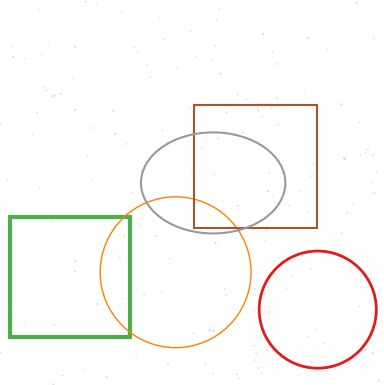[{"shape": "circle", "thickness": 2, "radius": 0.76, "center": [0.825, 0.196]}, {"shape": "square", "thickness": 3, "radius": 0.78, "center": [0.182, 0.28]}, {"shape": "circle", "thickness": 1, "radius": 0.98, "center": [0.456, 0.293]}, {"shape": "square", "thickness": 1.5, "radius": 0.8, "center": [0.664, 0.567]}, {"shape": "oval", "thickness": 1.5, "radius": 0.94, "center": [0.554, 0.525]}]